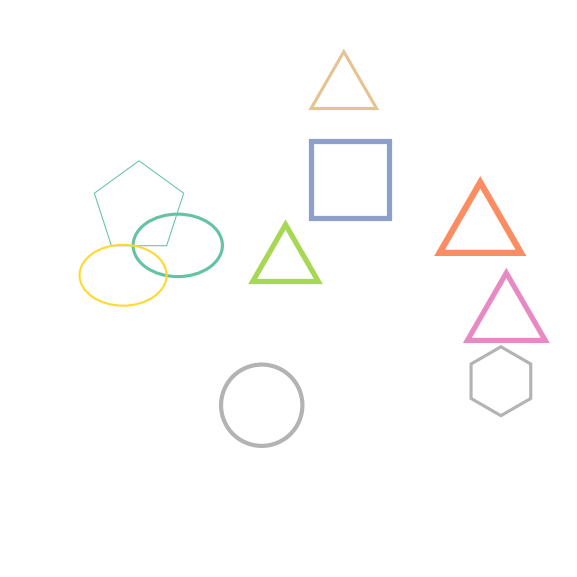[{"shape": "pentagon", "thickness": 0.5, "radius": 0.41, "center": [0.241, 0.639]}, {"shape": "oval", "thickness": 1.5, "radius": 0.39, "center": [0.308, 0.574]}, {"shape": "triangle", "thickness": 3, "radius": 0.41, "center": [0.832, 0.602]}, {"shape": "square", "thickness": 2.5, "radius": 0.34, "center": [0.606, 0.688]}, {"shape": "triangle", "thickness": 2.5, "radius": 0.39, "center": [0.877, 0.449]}, {"shape": "triangle", "thickness": 2.5, "radius": 0.33, "center": [0.494, 0.545]}, {"shape": "oval", "thickness": 1, "radius": 0.38, "center": [0.213, 0.523]}, {"shape": "triangle", "thickness": 1.5, "radius": 0.33, "center": [0.595, 0.844]}, {"shape": "hexagon", "thickness": 1.5, "radius": 0.3, "center": [0.867, 0.339]}, {"shape": "circle", "thickness": 2, "radius": 0.35, "center": [0.453, 0.297]}]